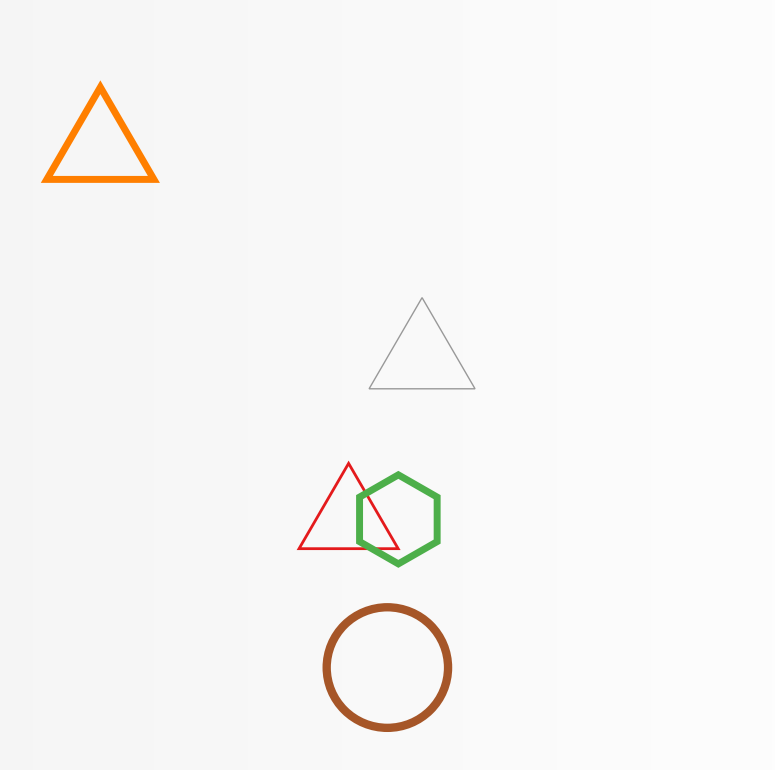[{"shape": "triangle", "thickness": 1, "radius": 0.37, "center": [0.45, 0.324]}, {"shape": "hexagon", "thickness": 2.5, "radius": 0.29, "center": [0.514, 0.326]}, {"shape": "triangle", "thickness": 2.5, "radius": 0.4, "center": [0.129, 0.807]}, {"shape": "circle", "thickness": 3, "radius": 0.39, "center": [0.5, 0.133]}, {"shape": "triangle", "thickness": 0.5, "radius": 0.39, "center": [0.545, 0.535]}]